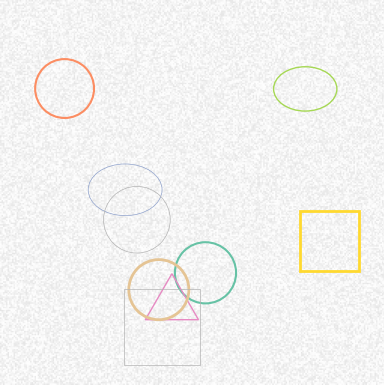[{"shape": "circle", "thickness": 1.5, "radius": 0.4, "center": [0.534, 0.291]}, {"shape": "circle", "thickness": 1.5, "radius": 0.38, "center": [0.168, 0.77]}, {"shape": "oval", "thickness": 0.5, "radius": 0.48, "center": [0.325, 0.507]}, {"shape": "triangle", "thickness": 1, "radius": 0.4, "center": [0.447, 0.209]}, {"shape": "oval", "thickness": 1, "radius": 0.41, "center": [0.793, 0.769]}, {"shape": "square", "thickness": 2, "radius": 0.39, "center": [0.855, 0.374]}, {"shape": "circle", "thickness": 2, "radius": 0.39, "center": [0.413, 0.248]}, {"shape": "circle", "thickness": 0.5, "radius": 0.43, "center": [0.356, 0.429]}, {"shape": "square", "thickness": 0.5, "radius": 0.49, "center": [0.421, 0.151]}]